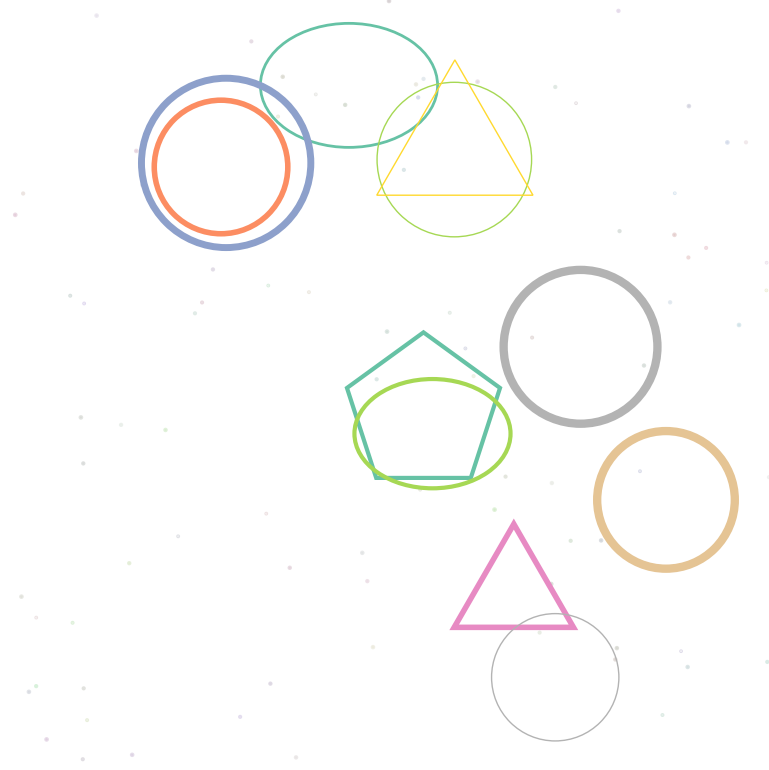[{"shape": "pentagon", "thickness": 1.5, "radius": 0.52, "center": [0.55, 0.464]}, {"shape": "oval", "thickness": 1, "radius": 0.58, "center": [0.453, 0.889]}, {"shape": "circle", "thickness": 2, "radius": 0.43, "center": [0.287, 0.783]}, {"shape": "circle", "thickness": 2.5, "radius": 0.55, "center": [0.294, 0.788]}, {"shape": "triangle", "thickness": 2, "radius": 0.45, "center": [0.667, 0.23]}, {"shape": "circle", "thickness": 0.5, "radius": 0.5, "center": [0.59, 0.793]}, {"shape": "oval", "thickness": 1.5, "radius": 0.51, "center": [0.562, 0.437]}, {"shape": "triangle", "thickness": 0.5, "radius": 0.59, "center": [0.591, 0.805]}, {"shape": "circle", "thickness": 3, "radius": 0.45, "center": [0.865, 0.351]}, {"shape": "circle", "thickness": 3, "radius": 0.5, "center": [0.754, 0.55]}, {"shape": "circle", "thickness": 0.5, "radius": 0.41, "center": [0.721, 0.12]}]